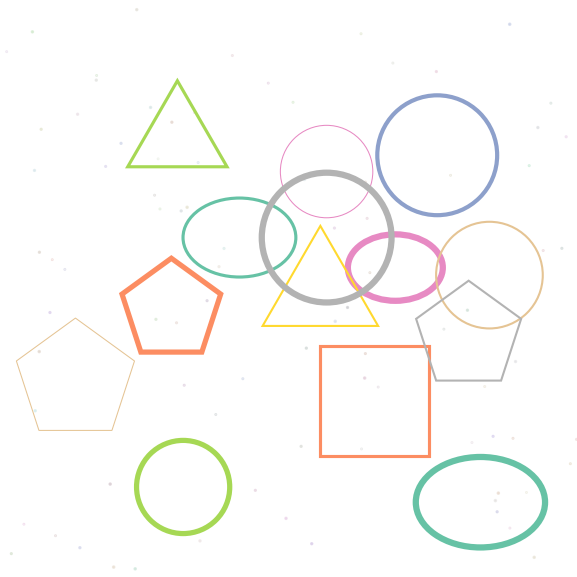[{"shape": "oval", "thickness": 1.5, "radius": 0.49, "center": [0.415, 0.588]}, {"shape": "oval", "thickness": 3, "radius": 0.56, "center": [0.832, 0.13]}, {"shape": "square", "thickness": 1.5, "radius": 0.47, "center": [0.648, 0.304]}, {"shape": "pentagon", "thickness": 2.5, "radius": 0.45, "center": [0.297, 0.462]}, {"shape": "circle", "thickness": 2, "radius": 0.52, "center": [0.757, 0.73]}, {"shape": "circle", "thickness": 0.5, "radius": 0.4, "center": [0.566, 0.702]}, {"shape": "oval", "thickness": 3, "radius": 0.41, "center": [0.685, 0.536]}, {"shape": "triangle", "thickness": 1.5, "radius": 0.5, "center": [0.307, 0.76]}, {"shape": "circle", "thickness": 2.5, "radius": 0.4, "center": [0.317, 0.156]}, {"shape": "triangle", "thickness": 1, "radius": 0.58, "center": [0.555, 0.492]}, {"shape": "circle", "thickness": 1, "radius": 0.46, "center": [0.848, 0.523]}, {"shape": "pentagon", "thickness": 0.5, "radius": 0.54, "center": [0.131, 0.341]}, {"shape": "pentagon", "thickness": 1, "radius": 0.48, "center": [0.811, 0.417]}, {"shape": "circle", "thickness": 3, "radius": 0.56, "center": [0.566, 0.588]}]